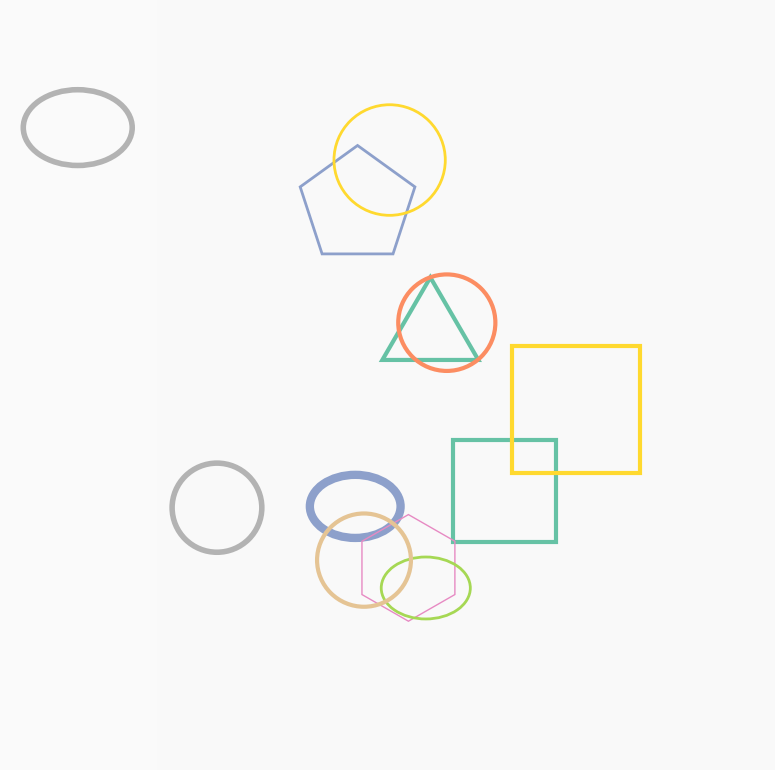[{"shape": "triangle", "thickness": 1.5, "radius": 0.36, "center": [0.555, 0.568]}, {"shape": "square", "thickness": 1.5, "radius": 0.33, "center": [0.651, 0.362]}, {"shape": "circle", "thickness": 1.5, "radius": 0.31, "center": [0.577, 0.581]}, {"shape": "oval", "thickness": 3, "radius": 0.29, "center": [0.458, 0.342]}, {"shape": "pentagon", "thickness": 1, "radius": 0.39, "center": [0.461, 0.733]}, {"shape": "hexagon", "thickness": 0.5, "radius": 0.35, "center": [0.527, 0.262]}, {"shape": "oval", "thickness": 1, "radius": 0.29, "center": [0.549, 0.236]}, {"shape": "square", "thickness": 1.5, "radius": 0.41, "center": [0.744, 0.468]}, {"shape": "circle", "thickness": 1, "radius": 0.36, "center": [0.503, 0.792]}, {"shape": "circle", "thickness": 1.5, "radius": 0.3, "center": [0.47, 0.273]}, {"shape": "circle", "thickness": 2, "radius": 0.29, "center": [0.28, 0.341]}, {"shape": "oval", "thickness": 2, "radius": 0.35, "center": [0.1, 0.834]}]